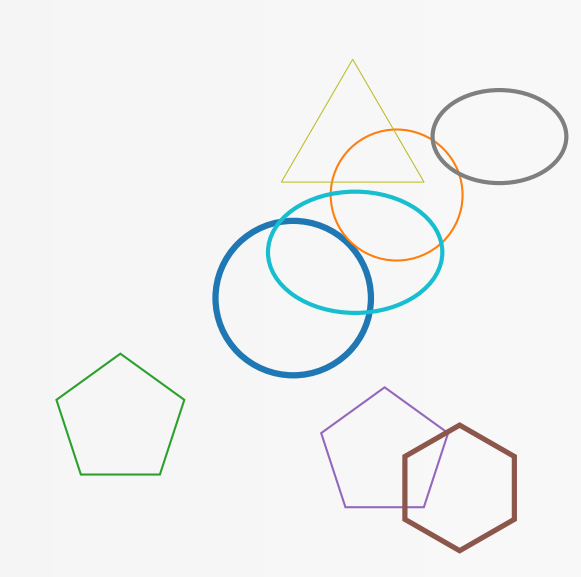[{"shape": "circle", "thickness": 3, "radius": 0.67, "center": [0.504, 0.483]}, {"shape": "circle", "thickness": 1, "radius": 0.57, "center": [0.682, 0.661]}, {"shape": "pentagon", "thickness": 1, "radius": 0.58, "center": [0.207, 0.271]}, {"shape": "pentagon", "thickness": 1, "radius": 0.57, "center": [0.662, 0.214]}, {"shape": "hexagon", "thickness": 2.5, "radius": 0.54, "center": [0.791, 0.154]}, {"shape": "oval", "thickness": 2, "radius": 0.58, "center": [0.859, 0.763]}, {"shape": "triangle", "thickness": 0.5, "radius": 0.71, "center": [0.607, 0.755]}, {"shape": "oval", "thickness": 2, "radius": 0.75, "center": [0.611, 0.562]}]